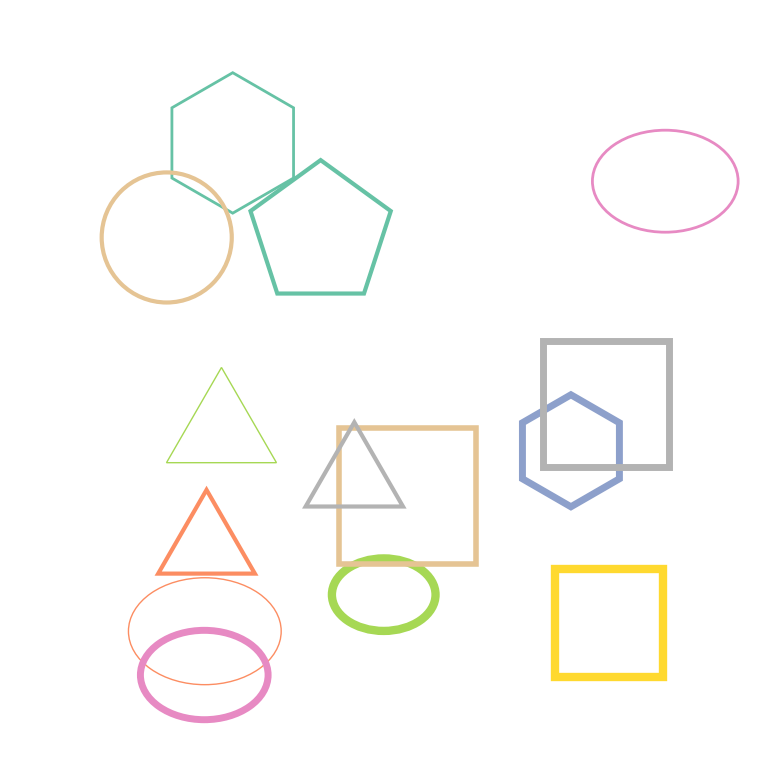[{"shape": "pentagon", "thickness": 1.5, "radius": 0.48, "center": [0.416, 0.696]}, {"shape": "hexagon", "thickness": 1, "radius": 0.46, "center": [0.302, 0.814]}, {"shape": "triangle", "thickness": 1.5, "radius": 0.36, "center": [0.268, 0.291]}, {"shape": "oval", "thickness": 0.5, "radius": 0.5, "center": [0.266, 0.18]}, {"shape": "hexagon", "thickness": 2.5, "radius": 0.36, "center": [0.741, 0.415]}, {"shape": "oval", "thickness": 2.5, "radius": 0.41, "center": [0.265, 0.123]}, {"shape": "oval", "thickness": 1, "radius": 0.47, "center": [0.864, 0.765]}, {"shape": "oval", "thickness": 3, "radius": 0.34, "center": [0.498, 0.228]}, {"shape": "triangle", "thickness": 0.5, "radius": 0.41, "center": [0.288, 0.44]}, {"shape": "square", "thickness": 3, "radius": 0.35, "center": [0.791, 0.191]}, {"shape": "square", "thickness": 2, "radius": 0.44, "center": [0.53, 0.356]}, {"shape": "circle", "thickness": 1.5, "radius": 0.42, "center": [0.217, 0.692]}, {"shape": "triangle", "thickness": 1.5, "radius": 0.36, "center": [0.46, 0.379]}, {"shape": "square", "thickness": 2.5, "radius": 0.41, "center": [0.787, 0.476]}]